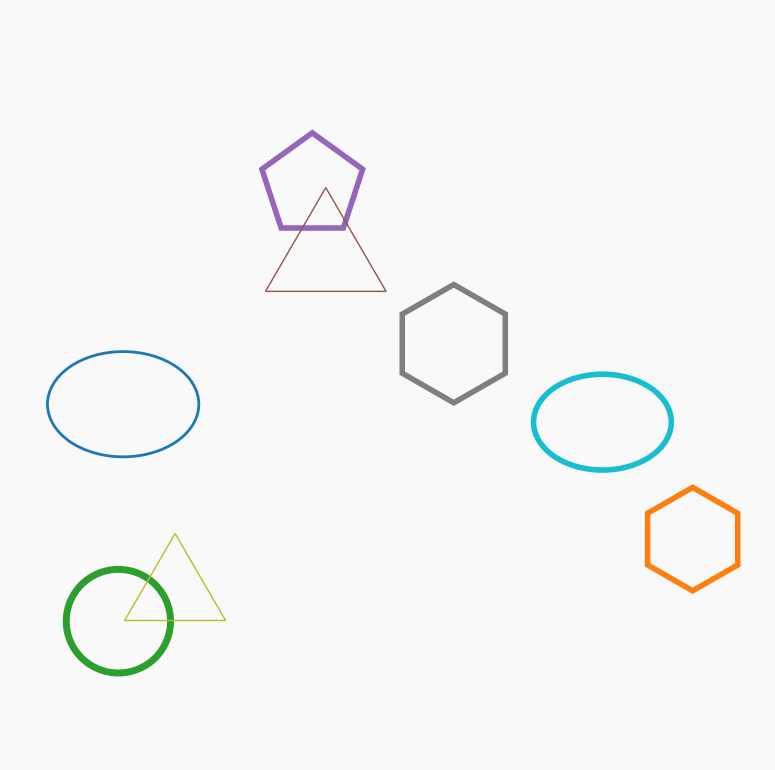[{"shape": "oval", "thickness": 1, "radius": 0.49, "center": [0.159, 0.475]}, {"shape": "hexagon", "thickness": 2, "radius": 0.34, "center": [0.894, 0.3]}, {"shape": "circle", "thickness": 2.5, "radius": 0.34, "center": [0.153, 0.193]}, {"shape": "pentagon", "thickness": 2, "radius": 0.34, "center": [0.403, 0.759]}, {"shape": "triangle", "thickness": 0.5, "radius": 0.45, "center": [0.42, 0.667]}, {"shape": "hexagon", "thickness": 2, "radius": 0.38, "center": [0.586, 0.554]}, {"shape": "triangle", "thickness": 0.5, "radius": 0.38, "center": [0.226, 0.232]}, {"shape": "oval", "thickness": 2, "radius": 0.44, "center": [0.777, 0.452]}]